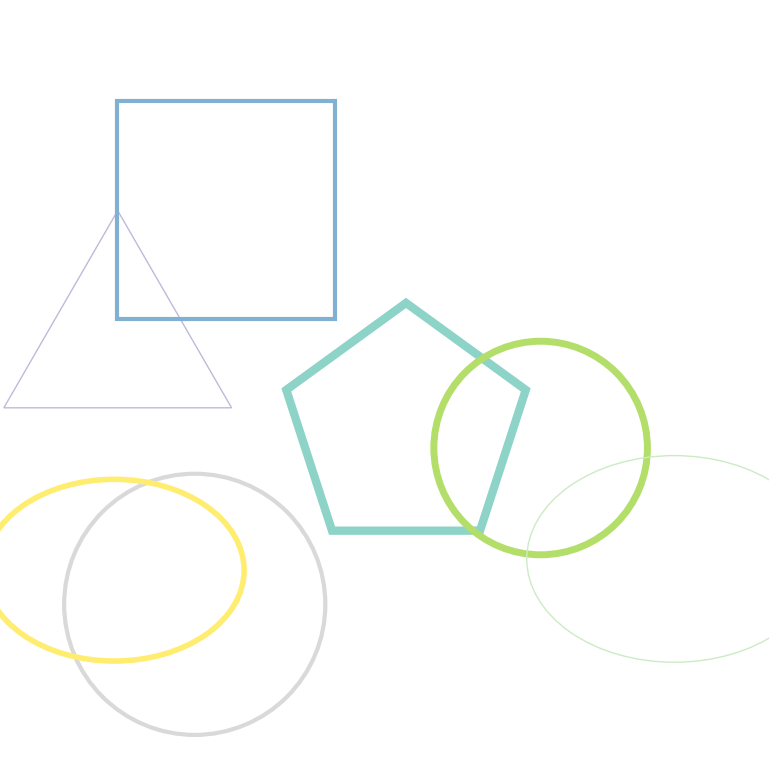[{"shape": "pentagon", "thickness": 3, "radius": 0.82, "center": [0.527, 0.443]}, {"shape": "triangle", "thickness": 0.5, "radius": 0.85, "center": [0.153, 0.556]}, {"shape": "square", "thickness": 1.5, "radius": 0.71, "center": [0.293, 0.727]}, {"shape": "circle", "thickness": 2.5, "radius": 0.69, "center": [0.702, 0.418]}, {"shape": "circle", "thickness": 1.5, "radius": 0.85, "center": [0.253, 0.215]}, {"shape": "oval", "thickness": 0.5, "radius": 0.96, "center": [0.876, 0.274]}, {"shape": "oval", "thickness": 2, "radius": 0.84, "center": [0.148, 0.259]}]